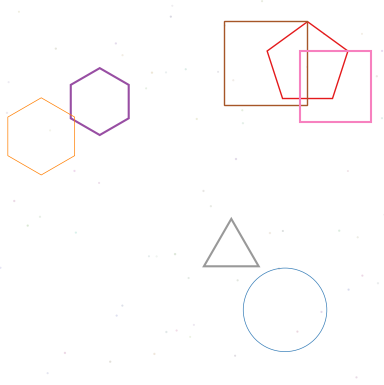[{"shape": "pentagon", "thickness": 1, "radius": 0.55, "center": [0.799, 0.833]}, {"shape": "circle", "thickness": 0.5, "radius": 0.54, "center": [0.74, 0.195]}, {"shape": "hexagon", "thickness": 1.5, "radius": 0.43, "center": [0.259, 0.736]}, {"shape": "hexagon", "thickness": 0.5, "radius": 0.5, "center": [0.107, 0.646]}, {"shape": "square", "thickness": 1, "radius": 0.54, "center": [0.689, 0.837]}, {"shape": "square", "thickness": 1.5, "radius": 0.46, "center": [0.871, 0.774]}, {"shape": "triangle", "thickness": 1.5, "radius": 0.41, "center": [0.601, 0.349]}]